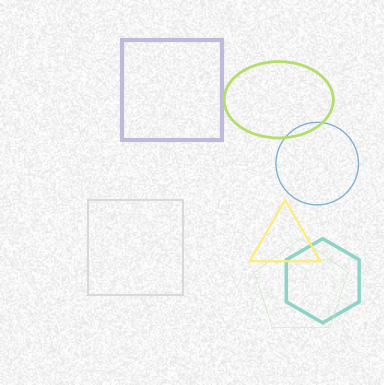[{"shape": "hexagon", "thickness": 2.5, "radius": 0.55, "center": [0.838, 0.271]}, {"shape": "square", "thickness": 3, "radius": 0.65, "center": [0.446, 0.766]}, {"shape": "circle", "thickness": 1, "radius": 0.54, "center": [0.824, 0.575]}, {"shape": "oval", "thickness": 2, "radius": 0.71, "center": [0.724, 0.741]}, {"shape": "square", "thickness": 1.5, "radius": 0.62, "center": [0.352, 0.357]}, {"shape": "pentagon", "thickness": 0.5, "radius": 0.64, "center": [0.782, 0.253]}, {"shape": "triangle", "thickness": 1.5, "radius": 0.53, "center": [0.741, 0.374]}]